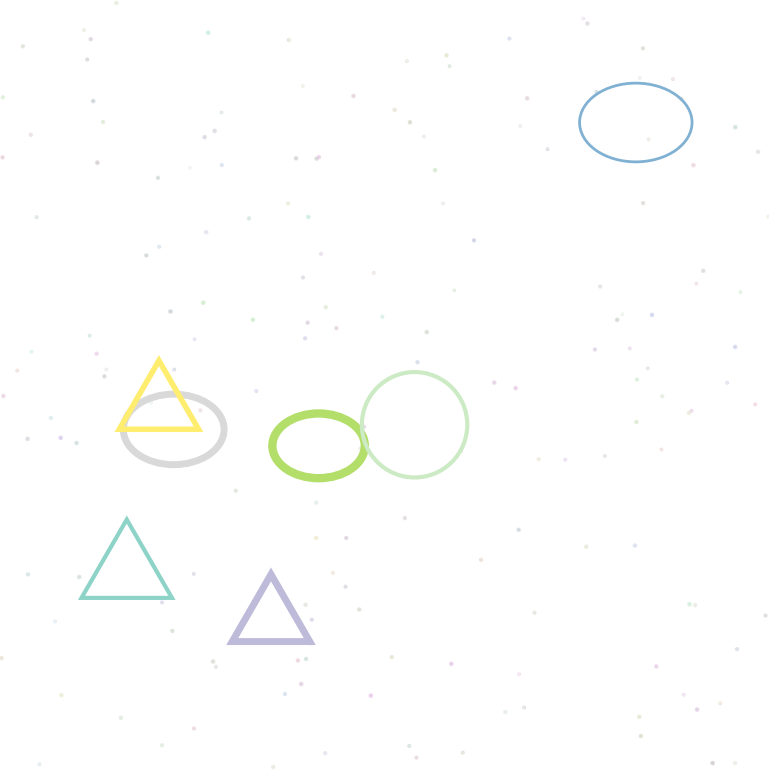[{"shape": "triangle", "thickness": 1.5, "radius": 0.34, "center": [0.165, 0.257]}, {"shape": "triangle", "thickness": 2.5, "radius": 0.29, "center": [0.352, 0.196]}, {"shape": "oval", "thickness": 1, "radius": 0.37, "center": [0.826, 0.841]}, {"shape": "oval", "thickness": 3, "radius": 0.3, "center": [0.414, 0.421]}, {"shape": "oval", "thickness": 2.5, "radius": 0.33, "center": [0.226, 0.442]}, {"shape": "circle", "thickness": 1.5, "radius": 0.34, "center": [0.538, 0.448]}, {"shape": "triangle", "thickness": 2, "radius": 0.3, "center": [0.206, 0.472]}]